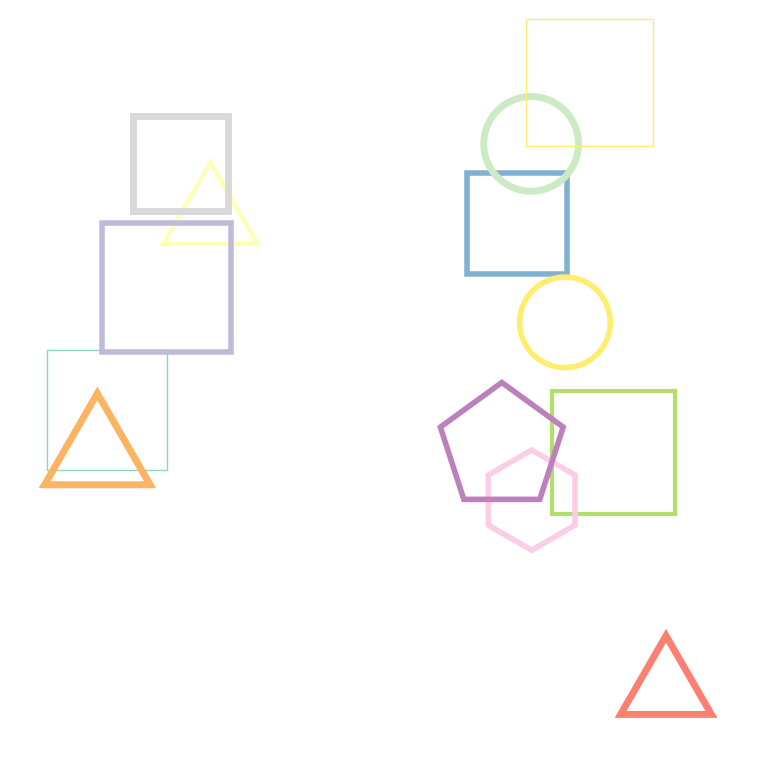[{"shape": "square", "thickness": 0.5, "radius": 0.39, "center": [0.139, 0.467]}, {"shape": "triangle", "thickness": 1.5, "radius": 0.35, "center": [0.273, 0.719]}, {"shape": "square", "thickness": 2, "radius": 0.42, "center": [0.217, 0.626]}, {"shape": "triangle", "thickness": 2.5, "radius": 0.34, "center": [0.865, 0.106]}, {"shape": "square", "thickness": 2, "radius": 0.33, "center": [0.671, 0.71]}, {"shape": "triangle", "thickness": 2.5, "radius": 0.4, "center": [0.126, 0.41]}, {"shape": "square", "thickness": 1.5, "radius": 0.4, "center": [0.797, 0.412]}, {"shape": "hexagon", "thickness": 2, "radius": 0.33, "center": [0.69, 0.35]}, {"shape": "square", "thickness": 2.5, "radius": 0.31, "center": [0.235, 0.788]}, {"shape": "pentagon", "thickness": 2, "radius": 0.42, "center": [0.652, 0.419]}, {"shape": "circle", "thickness": 2.5, "radius": 0.31, "center": [0.69, 0.813]}, {"shape": "square", "thickness": 0.5, "radius": 0.41, "center": [0.765, 0.893]}, {"shape": "circle", "thickness": 2, "radius": 0.29, "center": [0.734, 0.581]}]